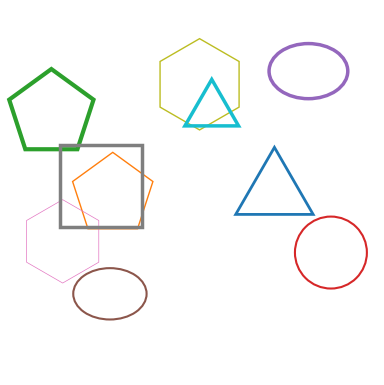[{"shape": "triangle", "thickness": 2, "radius": 0.58, "center": [0.713, 0.501]}, {"shape": "pentagon", "thickness": 1, "radius": 0.55, "center": [0.293, 0.495]}, {"shape": "pentagon", "thickness": 3, "radius": 0.58, "center": [0.133, 0.706]}, {"shape": "circle", "thickness": 1.5, "radius": 0.47, "center": [0.86, 0.344]}, {"shape": "oval", "thickness": 2.5, "radius": 0.51, "center": [0.801, 0.815]}, {"shape": "oval", "thickness": 1.5, "radius": 0.48, "center": [0.286, 0.237]}, {"shape": "hexagon", "thickness": 0.5, "radius": 0.54, "center": [0.163, 0.373]}, {"shape": "square", "thickness": 2.5, "radius": 0.53, "center": [0.263, 0.518]}, {"shape": "hexagon", "thickness": 1, "radius": 0.59, "center": [0.518, 0.781]}, {"shape": "triangle", "thickness": 2.5, "radius": 0.4, "center": [0.55, 0.713]}]